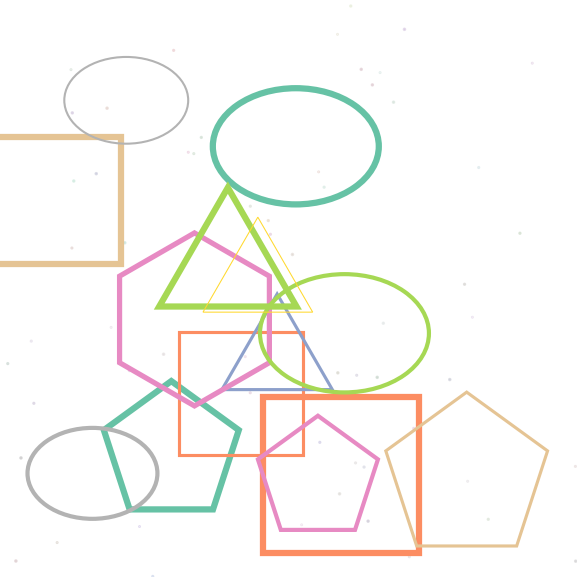[{"shape": "oval", "thickness": 3, "radius": 0.72, "center": [0.512, 0.746]}, {"shape": "pentagon", "thickness": 3, "radius": 0.61, "center": [0.297, 0.216]}, {"shape": "square", "thickness": 1.5, "radius": 0.54, "center": [0.417, 0.318]}, {"shape": "square", "thickness": 3, "radius": 0.67, "center": [0.591, 0.177]}, {"shape": "triangle", "thickness": 1.5, "radius": 0.55, "center": [0.48, 0.38]}, {"shape": "pentagon", "thickness": 2, "radius": 0.55, "center": [0.551, 0.17]}, {"shape": "hexagon", "thickness": 2.5, "radius": 0.75, "center": [0.337, 0.446]}, {"shape": "oval", "thickness": 2, "radius": 0.73, "center": [0.596, 0.422]}, {"shape": "triangle", "thickness": 3, "radius": 0.69, "center": [0.395, 0.537]}, {"shape": "triangle", "thickness": 0.5, "radius": 0.55, "center": [0.446, 0.513]}, {"shape": "pentagon", "thickness": 1.5, "radius": 0.74, "center": [0.808, 0.173]}, {"shape": "square", "thickness": 3, "radius": 0.55, "center": [0.1, 0.653]}, {"shape": "oval", "thickness": 1, "radius": 0.54, "center": [0.219, 0.825]}, {"shape": "oval", "thickness": 2, "radius": 0.56, "center": [0.16, 0.179]}]